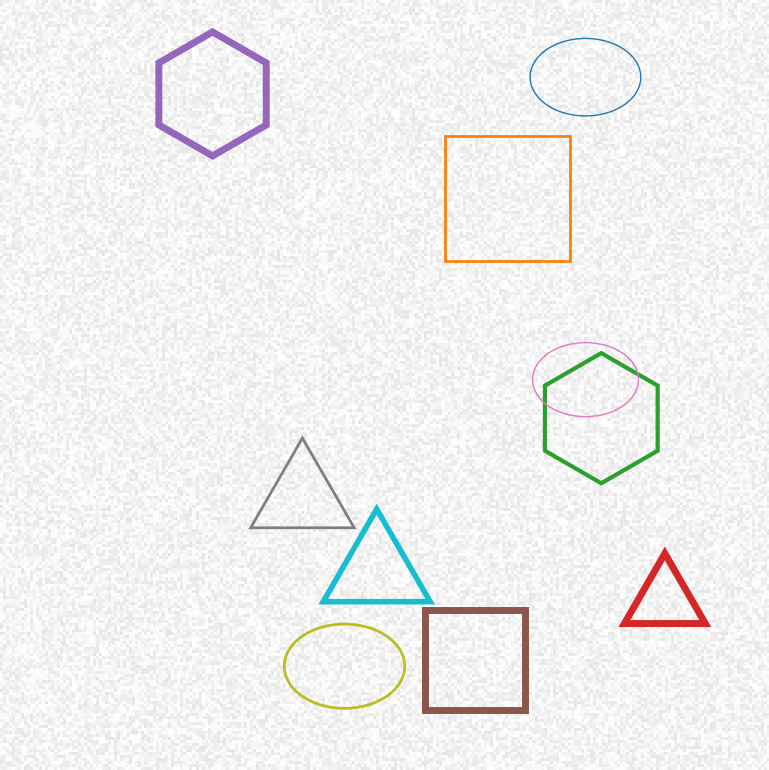[{"shape": "oval", "thickness": 0.5, "radius": 0.36, "center": [0.76, 0.9]}, {"shape": "square", "thickness": 1, "radius": 0.4, "center": [0.659, 0.742]}, {"shape": "hexagon", "thickness": 1.5, "radius": 0.42, "center": [0.781, 0.457]}, {"shape": "triangle", "thickness": 2.5, "radius": 0.3, "center": [0.863, 0.221]}, {"shape": "hexagon", "thickness": 2.5, "radius": 0.4, "center": [0.276, 0.878]}, {"shape": "square", "thickness": 2.5, "radius": 0.33, "center": [0.617, 0.143]}, {"shape": "oval", "thickness": 0.5, "radius": 0.34, "center": [0.76, 0.507]}, {"shape": "triangle", "thickness": 1, "radius": 0.39, "center": [0.393, 0.353]}, {"shape": "oval", "thickness": 1, "radius": 0.39, "center": [0.447, 0.135]}, {"shape": "triangle", "thickness": 2, "radius": 0.4, "center": [0.489, 0.259]}]